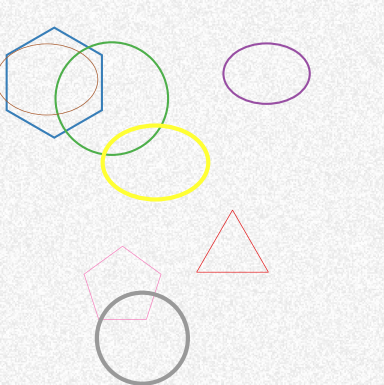[{"shape": "triangle", "thickness": 0.5, "radius": 0.54, "center": [0.604, 0.347]}, {"shape": "hexagon", "thickness": 1.5, "radius": 0.71, "center": [0.141, 0.785]}, {"shape": "circle", "thickness": 1.5, "radius": 0.73, "center": [0.29, 0.744]}, {"shape": "oval", "thickness": 1.5, "radius": 0.56, "center": [0.692, 0.809]}, {"shape": "oval", "thickness": 3, "radius": 0.69, "center": [0.404, 0.578]}, {"shape": "oval", "thickness": 0.5, "radius": 0.66, "center": [0.122, 0.794]}, {"shape": "pentagon", "thickness": 0.5, "radius": 0.53, "center": [0.318, 0.255]}, {"shape": "circle", "thickness": 3, "radius": 0.59, "center": [0.37, 0.122]}]